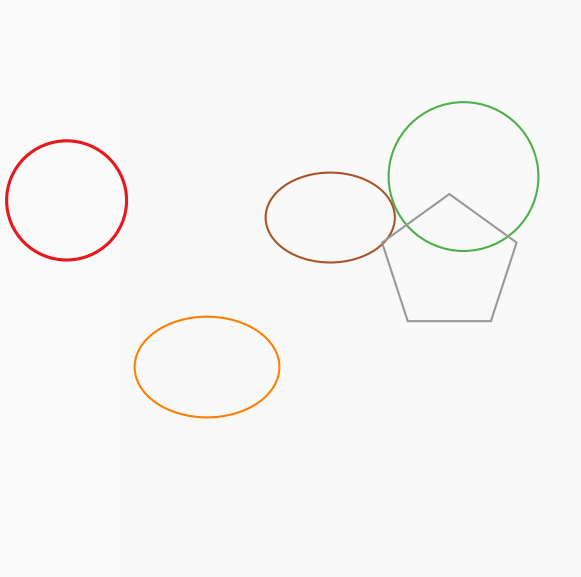[{"shape": "circle", "thickness": 1.5, "radius": 0.52, "center": [0.115, 0.652]}, {"shape": "circle", "thickness": 1, "radius": 0.64, "center": [0.797, 0.693]}, {"shape": "oval", "thickness": 1, "radius": 0.62, "center": [0.356, 0.364]}, {"shape": "oval", "thickness": 1, "radius": 0.56, "center": [0.568, 0.622]}, {"shape": "pentagon", "thickness": 1, "radius": 0.61, "center": [0.773, 0.541]}]